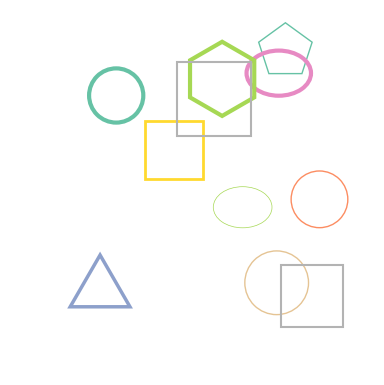[{"shape": "circle", "thickness": 3, "radius": 0.35, "center": [0.302, 0.752]}, {"shape": "pentagon", "thickness": 1, "radius": 0.36, "center": [0.741, 0.868]}, {"shape": "circle", "thickness": 1, "radius": 0.37, "center": [0.83, 0.482]}, {"shape": "triangle", "thickness": 2.5, "radius": 0.45, "center": [0.26, 0.248]}, {"shape": "oval", "thickness": 3, "radius": 0.42, "center": [0.724, 0.81]}, {"shape": "hexagon", "thickness": 3, "radius": 0.48, "center": [0.577, 0.795]}, {"shape": "oval", "thickness": 0.5, "radius": 0.38, "center": [0.63, 0.462]}, {"shape": "square", "thickness": 2, "radius": 0.38, "center": [0.453, 0.611]}, {"shape": "circle", "thickness": 1, "radius": 0.41, "center": [0.719, 0.266]}, {"shape": "square", "thickness": 1.5, "radius": 0.48, "center": [0.556, 0.742]}, {"shape": "square", "thickness": 1.5, "radius": 0.4, "center": [0.81, 0.231]}]